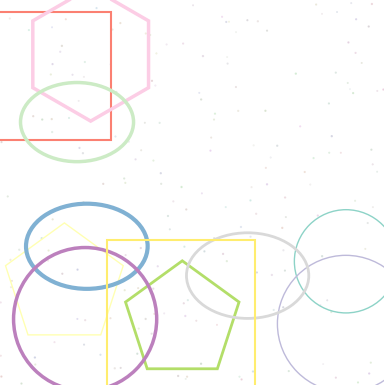[{"shape": "circle", "thickness": 1, "radius": 0.67, "center": [0.899, 0.321]}, {"shape": "pentagon", "thickness": 1, "radius": 0.8, "center": [0.167, 0.26]}, {"shape": "circle", "thickness": 1, "radius": 0.89, "center": [0.898, 0.159]}, {"shape": "square", "thickness": 1.5, "radius": 0.83, "center": [0.121, 0.802]}, {"shape": "oval", "thickness": 3, "radius": 0.79, "center": [0.226, 0.36]}, {"shape": "pentagon", "thickness": 2, "radius": 0.78, "center": [0.473, 0.168]}, {"shape": "hexagon", "thickness": 2.5, "radius": 0.87, "center": [0.236, 0.859]}, {"shape": "oval", "thickness": 2, "radius": 0.79, "center": [0.643, 0.284]}, {"shape": "circle", "thickness": 2.5, "radius": 0.93, "center": [0.221, 0.171]}, {"shape": "oval", "thickness": 2.5, "radius": 0.73, "center": [0.2, 0.683]}, {"shape": "square", "thickness": 1.5, "radius": 0.96, "center": [0.471, 0.185]}]